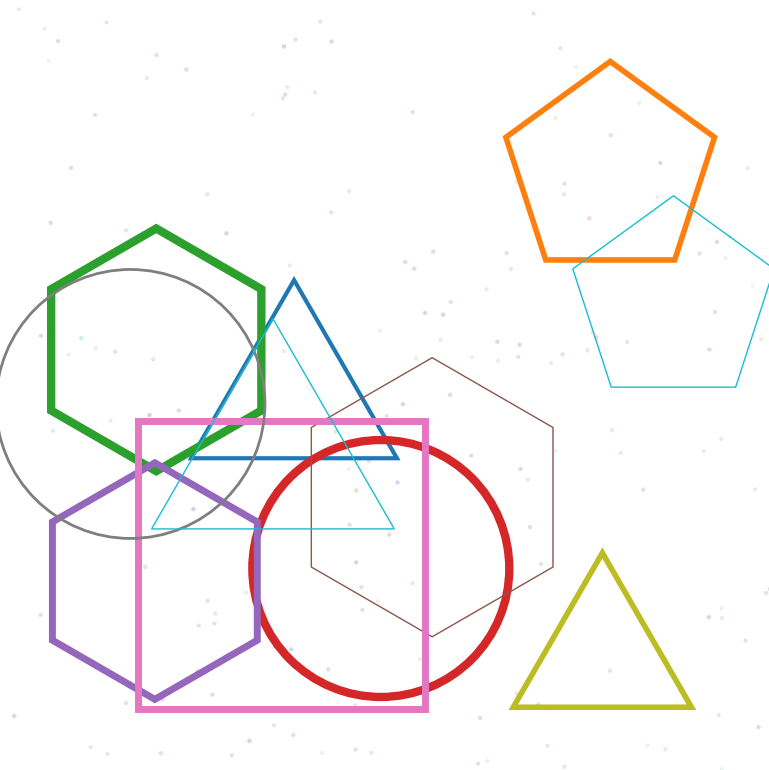[{"shape": "triangle", "thickness": 1.5, "radius": 0.77, "center": [0.382, 0.482]}, {"shape": "pentagon", "thickness": 2, "radius": 0.71, "center": [0.792, 0.778]}, {"shape": "hexagon", "thickness": 3, "radius": 0.79, "center": [0.203, 0.546]}, {"shape": "circle", "thickness": 3, "radius": 0.83, "center": [0.495, 0.262]}, {"shape": "hexagon", "thickness": 2.5, "radius": 0.77, "center": [0.201, 0.245]}, {"shape": "hexagon", "thickness": 0.5, "radius": 0.91, "center": [0.561, 0.354]}, {"shape": "square", "thickness": 2.5, "radius": 0.93, "center": [0.365, 0.266]}, {"shape": "circle", "thickness": 1, "radius": 0.87, "center": [0.169, 0.475]}, {"shape": "triangle", "thickness": 2, "radius": 0.67, "center": [0.782, 0.148]}, {"shape": "pentagon", "thickness": 0.5, "radius": 0.69, "center": [0.875, 0.608]}, {"shape": "triangle", "thickness": 0.5, "radius": 0.91, "center": [0.354, 0.404]}]